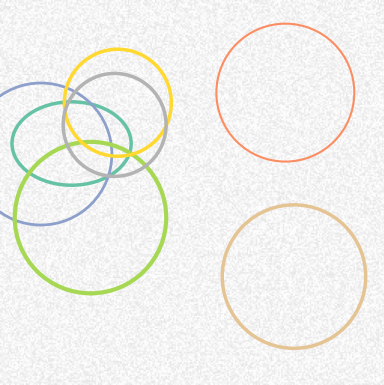[{"shape": "oval", "thickness": 2.5, "radius": 0.77, "center": [0.186, 0.627]}, {"shape": "circle", "thickness": 1.5, "radius": 0.9, "center": [0.741, 0.759]}, {"shape": "circle", "thickness": 2, "radius": 0.92, "center": [0.106, 0.6]}, {"shape": "circle", "thickness": 3, "radius": 0.98, "center": [0.235, 0.435]}, {"shape": "circle", "thickness": 2.5, "radius": 0.69, "center": [0.306, 0.733]}, {"shape": "circle", "thickness": 2.5, "radius": 0.93, "center": [0.764, 0.282]}, {"shape": "circle", "thickness": 2.5, "radius": 0.67, "center": [0.298, 0.676]}]